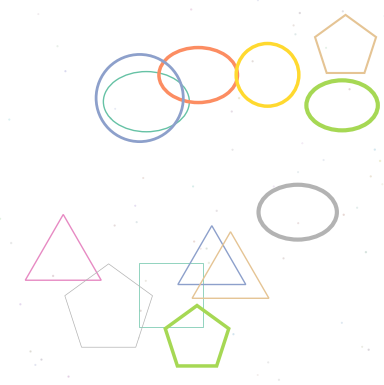[{"shape": "oval", "thickness": 1, "radius": 0.56, "center": [0.38, 0.736]}, {"shape": "square", "thickness": 0.5, "radius": 0.42, "center": [0.444, 0.234]}, {"shape": "oval", "thickness": 2.5, "radius": 0.51, "center": [0.515, 0.805]}, {"shape": "circle", "thickness": 2, "radius": 0.57, "center": [0.363, 0.745]}, {"shape": "triangle", "thickness": 1, "radius": 0.51, "center": [0.55, 0.312]}, {"shape": "triangle", "thickness": 1, "radius": 0.57, "center": [0.164, 0.329]}, {"shape": "oval", "thickness": 3, "radius": 0.46, "center": [0.889, 0.726]}, {"shape": "pentagon", "thickness": 2.5, "radius": 0.43, "center": [0.512, 0.12]}, {"shape": "circle", "thickness": 2.5, "radius": 0.41, "center": [0.695, 0.806]}, {"shape": "triangle", "thickness": 1, "radius": 0.58, "center": [0.599, 0.283]}, {"shape": "pentagon", "thickness": 1.5, "radius": 0.42, "center": [0.898, 0.878]}, {"shape": "pentagon", "thickness": 0.5, "radius": 0.6, "center": [0.282, 0.195]}, {"shape": "oval", "thickness": 3, "radius": 0.51, "center": [0.773, 0.449]}]